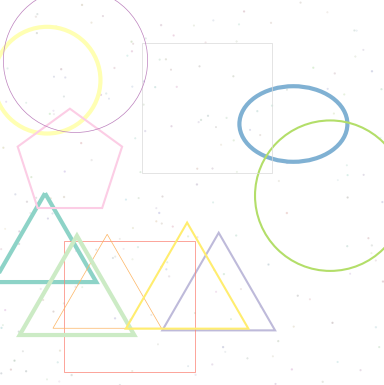[{"shape": "triangle", "thickness": 3, "radius": 0.77, "center": [0.117, 0.344]}, {"shape": "circle", "thickness": 3, "radius": 0.69, "center": [0.122, 0.792]}, {"shape": "triangle", "thickness": 1.5, "radius": 0.85, "center": [0.568, 0.226]}, {"shape": "square", "thickness": 0.5, "radius": 0.85, "center": [0.336, 0.204]}, {"shape": "oval", "thickness": 3, "radius": 0.7, "center": [0.762, 0.678]}, {"shape": "triangle", "thickness": 0.5, "radius": 0.81, "center": [0.278, 0.229]}, {"shape": "circle", "thickness": 1.5, "radius": 0.98, "center": [0.858, 0.492]}, {"shape": "pentagon", "thickness": 1.5, "radius": 0.71, "center": [0.182, 0.575]}, {"shape": "square", "thickness": 0.5, "radius": 0.84, "center": [0.538, 0.719]}, {"shape": "circle", "thickness": 0.5, "radius": 0.94, "center": [0.196, 0.843]}, {"shape": "triangle", "thickness": 3, "radius": 0.86, "center": [0.2, 0.216]}, {"shape": "triangle", "thickness": 1.5, "radius": 0.92, "center": [0.486, 0.238]}]